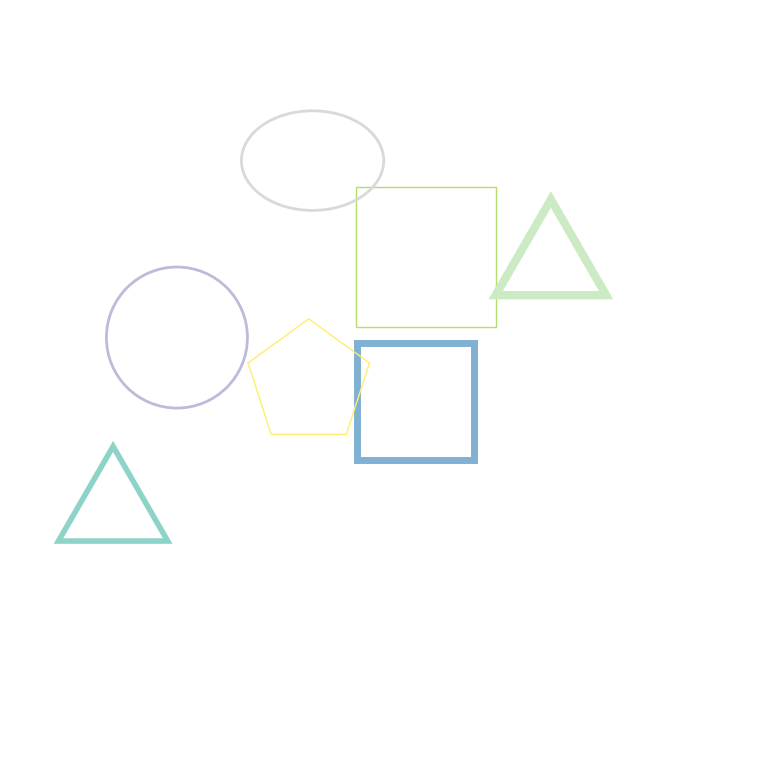[{"shape": "triangle", "thickness": 2, "radius": 0.41, "center": [0.147, 0.338]}, {"shape": "circle", "thickness": 1, "radius": 0.46, "center": [0.23, 0.562]}, {"shape": "square", "thickness": 2.5, "radius": 0.38, "center": [0.54, 0.479]}, {"shape": "square", "thickness": 0.5, "radius": 0.46, "center": [0.554, 0.666]}, {"shape": "oval", "thickness": 1, "radius": 0.46, "center": [0.406, 0.791]}, {"shape": "triangle", "thickness": 3, "radius": 0.41, "center": [0.715, 0.658]}, {"shape": "pentagon", "thickness": 0.5, "radius": 0.41, "center": [0.401, 0.503]}]